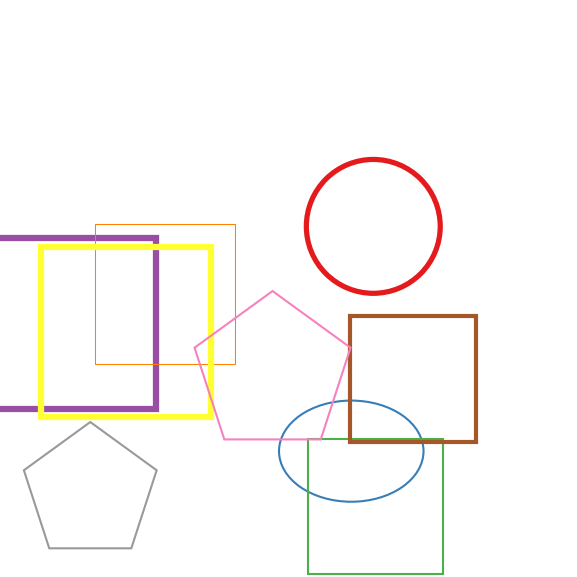[{"shape": "circle", "thickness": 2.5, "radius": 0.58, "center": [0.646, 0.607]}, {"shape": "oval", "thickness": 1, "radius": 0.63, "center": [0.608, 0.218]}, {"shape": "square", "thickness": 1, "radius": 0.59, "center": [0.65, 0.122]}, {"shape": "square", "thickness": 3, "radius": 0.74, "center": [0.122, 0.439]}, {"shape": "square", "thickness": 0.5, "radius": 0.61, "center": [0.286, 0.49]}, {"shape": "square", "thickness": 3, "radius": 0.74, "center": [0.219, 0.424]}, {"shape": "square", "thickness": 2, "radius": 0.55, "center": [0.715, 0.343]}, {"shape": "pentagon", "thickness": 1, "radius": 0.71, "center": [0.472, 0.353]}, {"shape": "pentagon", "thickness": 1, "radius": 0.6, "center": [0.156, 0.147]}]